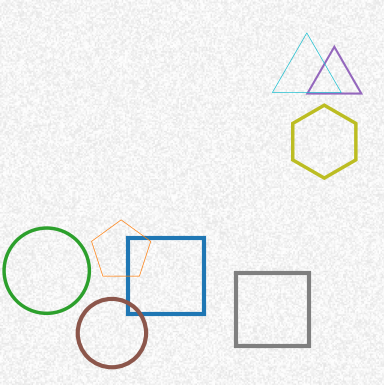[{"shape": "square", "thickness": 3, "radius": 0.49, "center": [0.431, 0.284]}, {"shape": "pentagon", "thickness": 0.5, "radius": 0.4, "center": [0.315, 0.348]}, {"shape": "circle", "thickness": 2.5, "radius": 0.55, "center": [0.121, 0.297]}, {"shape": "triangle", "thickness": 1.5, "radius": 0.4, "center": [0.868, 0.797]}, {"shape": "circle", "thickness": 3, "radius": 0.44, "center": [0.291, 0.135]}, {"shape": "square", "thickness": 3, "radius": 0.47, "center": [0.707, 0.196]}, {"shape": "hexagon", "thickness": 2.5, "radius": 0.47, "center": [0.842, 0.632]}, {"shape": "triangle", "thickness": 0.5, "radius": 0.52, "center": [0.797, 0.811]}]